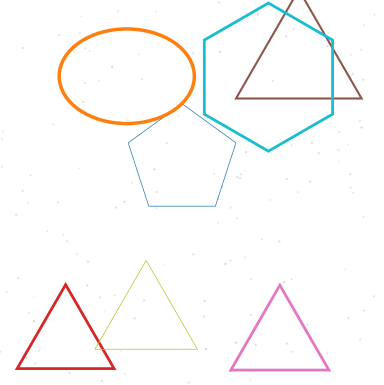[{"shape": "pentagon", "thickness": 0.5, "radius": 0.74, "center": [0.473, 0.583]}, {"shape": "oval", "thickness": 2.5, "radius": 0.88, "center": [0.329, 0.802]}, {"shape": "triangle", "thickness": 2, "radius": 0.73, "center": [0.17, 0.115]}, {"shape": "triangle", "thickness": 1.5, "radius": 0.94, "center": [0.776, 0.838]}, {"shape": "triangle", "thickness": 2, "radius": 0.73, "center": [0.727, 0.112]}, {"shape": "triangle", "thickness": 0.5, "radius": 0.77, "center": [0.38, 0.17]}, {"shape": "hexagon", "thickness": 2, "radius": 0.96, "center": [0.697, 0.8]}]